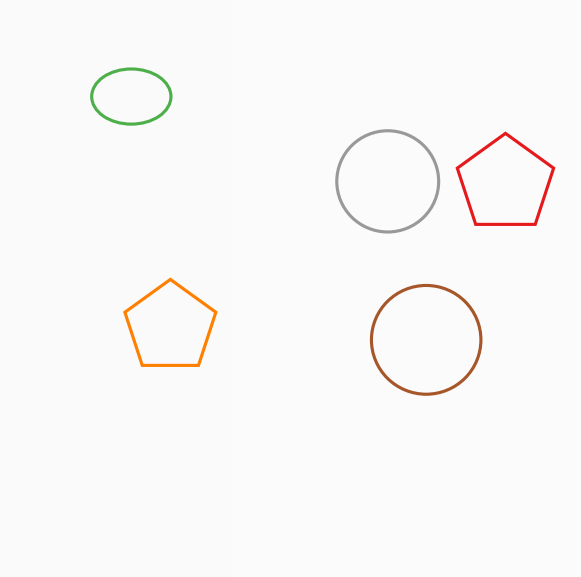[{"shape": "pentagon", "thickness": 1.5, "radius": 0.44, "center": [0.87, 0.681]}, {"shape": "oval", "thickness": 1.5, "radius": 0.34, "center": [0.226, 0.832]}, {"shape": "pentagon", "thickness": 1.5, "radius": 0.41, "center": [0.293, 0.433]}, {"shape": "circle", "thickness": 1.5, "radius": 0.47, "center": [0.733, 0.411]}, {"shape": "circle", "thickness": 1.5, "radius": 0.44, "center": [0.667, 0.685]}]